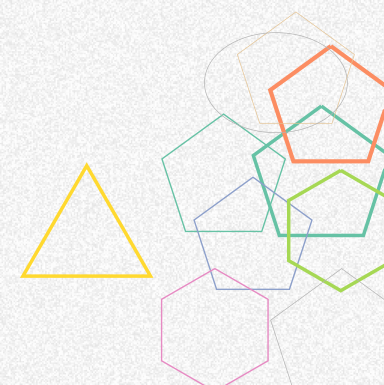[{"shape": "pentagon", "thickness": 1, "radius": 0.84, "center": [0.581, 0.535]}, {"shape": "pentagon", "thickness": 2.5, "radius": 0.93, "center": [0.835, 0.539]}, {"shape": "pentagon", "thickness": 3, "radius": 0.83, "center": [0.859, 0.715]}, {"shape": "pentagon", "thickness": 1, "radius": 0.8, "center": [0.657, 0.379]}, {"shape": "hexagon", "thickness": 1, "radius": 0.8, "center": [0.558, 0.143]}, {"shape": "hexagon", "thickness": 2.5, "radius": 0.78, "center": [0.885, 0.401]}, {"shape": "triangle", "thickness": 2.5, "radius": 0.96, "center": [0.225, 0.378]}, {"shape": "pentagon", "thickness": 0.5, "radius": 0.8, "center": [0.768, 0.809]}, {"shape": "pentagon", "thickness": 0.5, "radius": 0.97, "center": [0.887, 0.108]}, {"shape": "oval", "thickness": 0.5, "radius": 0.93, "center": [0.717, 0.785]}]